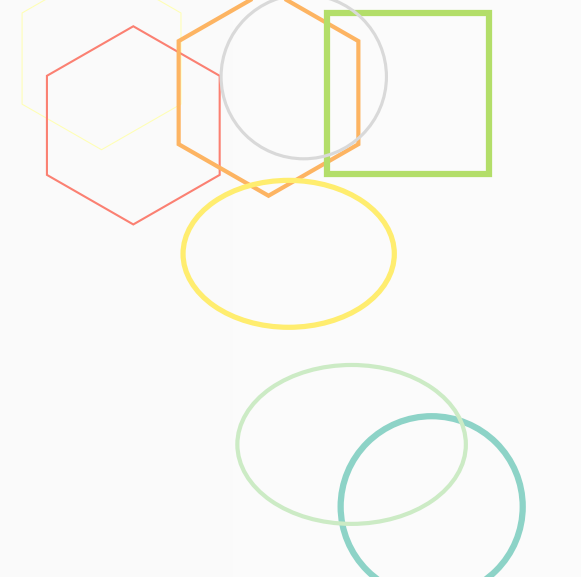[{"shape": "circle", "thickness": 3, "radius": 0.78, "center": [0.743, 0.122]}, {"shape": "hexagon", "thickness": 0.5, "radius": 0.79, "center": [0.175, 0.898]}, {"shape": "hexagon", "thickness": 1, "radius": 0.86, "center": [0.229, 0.782]}, {"shape": "hexagon", "thickness": 2, "radius": 0.89, "center": [0.462, 0.839]}, {"shape": "square", "thickness": 3, "radius": 0.7, "center": [0.702, 0.837]}, {"shape": "circle", "thickness": 1.5, "radius": 0.71, "center": [0.523, 0.866]}, {"shape": "oval", "thickness": 2, "radius": 0.98, "center": [0.605, 0.23]}, {"shape": "oval", "thickness": 2.5, "radius": 0.91, "center": [0.497, 0.56]}]